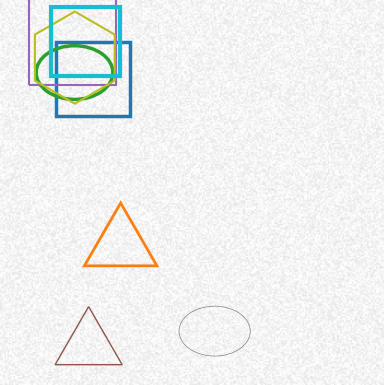[{"shape": "square", "thickness": 2.5, "radius": 0.48, "center": [0.242, 0.796]}, {"shape": "triangle", "thickness": 2, "radius": 0.54, "center": [0.313, 0.364]}, {"shape": "oval", "thickness": 2.5, "radius": 0.5, "center": [0.194, 0.812]}, {"shape": "square", "thickness": 1.5, "radius": 0.57, "center": [0.189, 0.892]}, {"shape": "triangle", "thickness": 1, "radius": 0.5, "center": [0.23, 0.103]}, {"shape": "oval", "thickness": 0.5, "radius": 0.46, "center": [0.557, 0.14]}, {"shape": "hexagon", "thickness": 1.5, "radius": 0.6, "center": [0.194, 0.85]}, {"shape": "square", "thickness": 3, "radius": 0.45, "center": [0.222, 0.892]}]